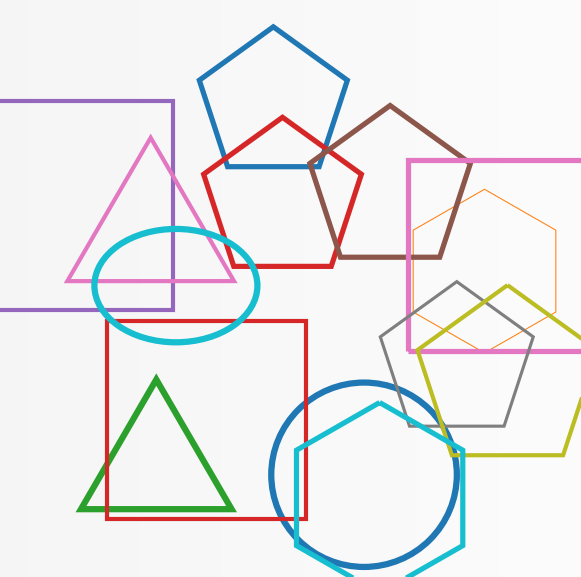[{"shape": "pentagon", "thickness": 2.5, "radius": 0.67, "center": [0.47, 0.819]}, {"shape": "circle", "thickness": 3, "radius": 0.8, "center": [0.626, 0.177]}, {"shape": "hexagon", "thickness": 0.5, "radius": 0.71, "center": [0.834, 0.53]}, {"shape": "triangle", "thickness": 3, "radius": 0.75, "center": [0.269, 0.192]}, {"shape": "square", "thickness": 2, "radius": 0.85, "center": [0.356, 0.272]}, {"shape": "pentagon", "thickness": 2.5, "radius": 0.71, "center": [0.486, 0.653]}, {"shape": "square", "thickness": 2, "radius": 0.91, "center": [0.117, 0.643]}, {"shape": "pentagon", "thickness": 2.5, "radius": 0.73, "center": [0.671, 0.671]}, {"shape": "triangle", "thickness": 2, "radius": 0.83, "center": [0.259, 0.595]}, {"shape": "square", "thickness": 2.5, "radius": 0.82, "center": [0.868, 0.557]}, {"shape": "pentagon", "thickness": 1.5, "radius": 0.69, "center": [0.786, 0.373]}, {"shape": "pentagon", "thickness": 2, "radius": 0.81, "center": [0.873, 0.343]}, {"shape": "hexagon", "thickness": 2.5, "radius": 0.83, "center": [0.653, 0.137]}, {"shape": "oval", "thickness": 3, "radius": 0.7, "center": [0.303, 0.505]}]